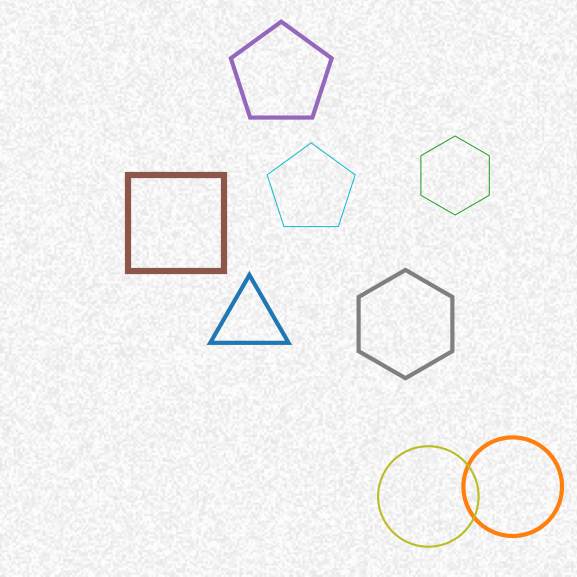[{"shape": "triangle", "thickness": 2, "radius": 0.39, "center": [0.432, 0.445]}, {"shape": "circle", "thickness": 2, "radius": 0.43, "center": [0.888, 0.156]}, {"shape": "hexagon", "thickness": 0.5, "radius": 0.34, "center": [0.788, 0.695]}, {"shape": "pentagon", "thickness": 2, "radius": 0.46, "center": [0.487, 0.87]}, {"shape": "square", "thickness": 3, "radius": 0.42, "center": [0.305, 0.614]}, {"shape": "hexagon", "thickness": 2, "radius": 0.47, "center": [0.702, 0.438]}, {"shape": "circle", "thickness": 1, "radius": 0.44, "center": [0.742, 0.139]}, {"shape": "pentagon", "thickness": 0.5, "radius": 0.4, "center": [0.539, 0.672]}]